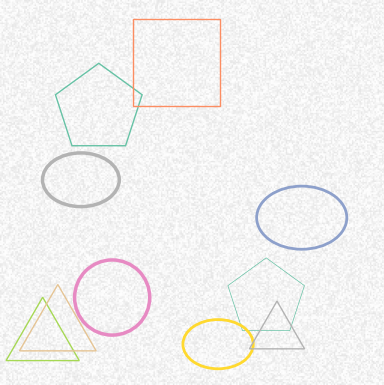[{"shape": "pentagon", "thickness": 0.5, "radius": 0.52, "center": [0.691, 0.226]}, {"shape": "pentagon", "thickness": 1, "radius": 0.59, "center": [0.257, 0.717]}, {"shape": "square", "thickness": 1, "radius": 0.56, "center": [0.459, 0.837]}, {"shape": "oval", "thickness": 2, "radius": 0.59, "center": [0.784, 0.435]}, {"shape": "circle", "thickness": 2.5, "radius": 0.49, "center": [0.291, 0.227]}, {"shape": "triangle", "thickness": 1, "radius": 0.55, "center": [0.111, 0.118]}, {"shape": "oval", "thickness": 2, "radius": 0.46, "center": [0.566, 0.106]}, {"shape": "triangle", "thickness": 1, "radius": 0.57, "center": [0.15, 0.146]}, {"shape": "oval", "thickness": 2.5, "radius": 0.5, "center": [0.21, 0.533]}, {"shape": "triangle", "thickness": 1, "radius": 0.41, "center": [0.719, 0.135]}]